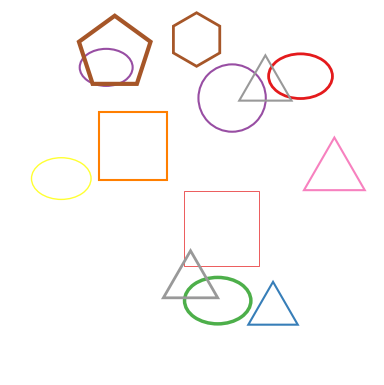[{"shape": "oval", "thickness": 2, "radius": 0.41, "center": [0.781, 0.802]}, {"shape": "square", "thickness": 0.5, "radius": 0.49, "center": [0.575, 0.407]}, {"shape": "triangle", "thickness": 1.5, "radius": 0.37, "center": [0.709, 0.194]}, {"shape": "oval", "thickness": 2.5, "radius": 0.43, "center": [0.565, 0.219]}, {"shape": "oval", "thickness": 1.5, "radius": 0.34, "center": [0.276, 0.825]}, {"shape": "circle", "thickness": 1.5, "radius": 0.44, "center": [0.603, 0.745]}, {"shape": "square", "thickness": 1.5, "radius": 0.45, "center": [0.345, 0.621]}, {"shape": "oval", "thickness": 1, "radius": 0.39, "center": [0.159, 0.536]}, {"shape": "hexagon", "thickness": 2, "radius": 0.35, "center": [0.511, 0.897]}, {"shape": "pentagon", "thickness": 3, "radius": 0.49, "center": [0.298, 0.861]}, {"shape": "triangle", "thickness": 1.5, "radius": 0.46, "center": [0.868, 0.552]}, {"shape": "triangle", "thickness": 1.5, "radius": 0.39, "center": [0.689, 0.778]}, {"shape": "triangle", "thickness": 2, "radius": 0.41, "center": [0.495, 0.267]}]